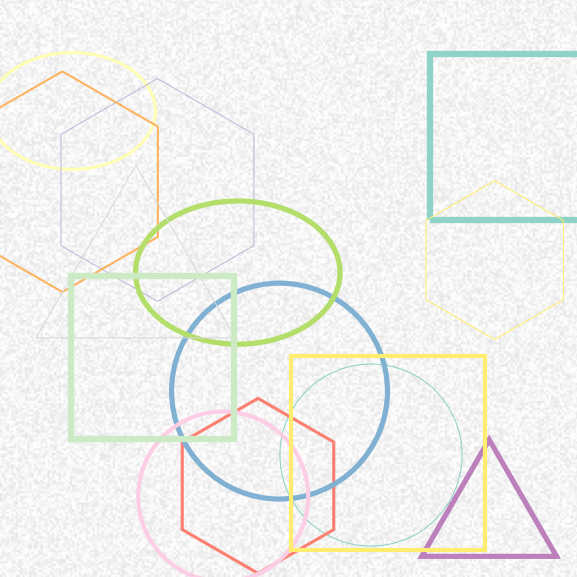[{"shape": "square", "thickness": 3, "radius": 0.72, "center": [0.889, 0.762]}, {"shape": "circle", "thickness": 0.5, "radius": 0.79, "center": [0.642, 0.211]}, {"shape": "oval", "thickness": 1.5, "radius": 0.72, "center": [0.125, 0.807]}, {"shape": "hexagon", "thickness": 0.5, "radius": 0.96, "center": [0.273, 0.67]}, {"shape": "hexagon", "thickness": 1.5, "radius": 0.76, "center": [0.447, 0.158]}, {"shape": "circle", "thickness": 2.5, "radius": 0.93, "center": [0.484, 0.322]}, {"shape": "hexagon", "thickness": 1, "radius": 0.96, "center": [0.108, 0.684]}, {"shape": "oval", "thickness": 2.5, "radius": 0.89, "center": [0.412, 0.527]}, {"shape": "circle", "thickness": 2, "radius": 0.74, "center": [0.387, 0.139]}, {"shape": "triangle", "thickness": 0.5, "radius": 1.0, "center": [0.235, 0.514]}, {"shape": "triangle", "thickness": 2.5, "radius": 0.67, "center": [0.847, 0.103]}, {"shape": "square", "thickness": 3, "radius": 0.71, "center": [0.264, 0.379]}, {"shape": "square", "thickness": 2, "radius": 0.84, "center": [0.672, 0.214]}, {"shape": "hexagon", "thickness": 0.5, "radius": 0.69, "center": [0.857, 0.549]}]